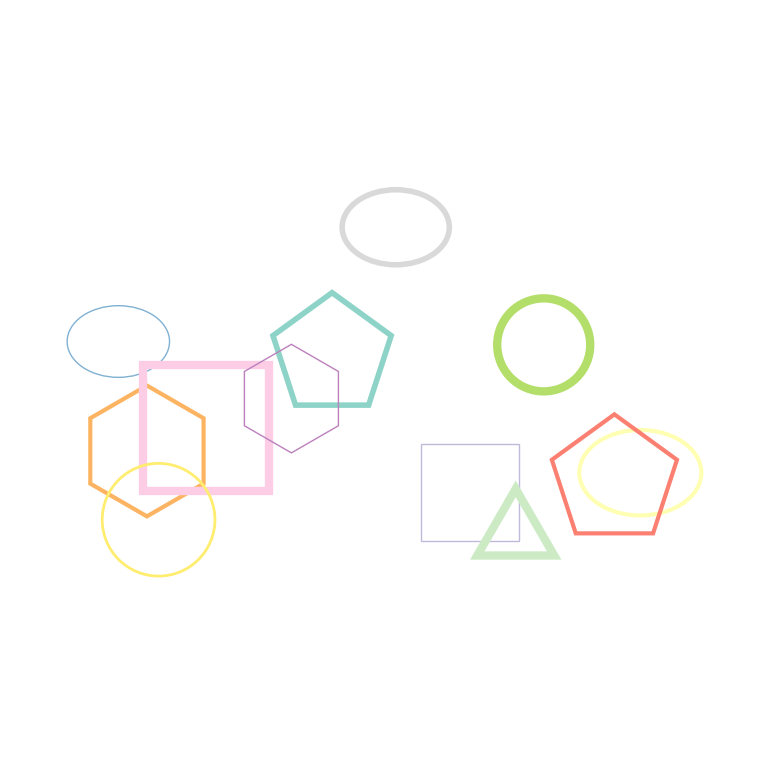[{"shape": "pentagon", "thickness": 2, "radius": 0.4, "center": [0.431, 0.539]}, {"shape": "oval", "thickness": 1.5, "radius": 0.4, "center": [0.832, 0.386]}, {"shape": "square", "thickness": 0.5, "radius": 0.32, "center": [0.61, 0.36]}, {"shape": "pentagon", "thickness": 1.5, "radius": 0.43, "center": [0.798, 0.376]}, {"shape": "oval", "thickness": 0.5, "radius": 0.33, "center": [0.154, 0.556]}, {"shape": "hexagon", "thickness": 1.5, "radius": 0.42, "center": [0.191, 0.414]}, {"shape": "circle", "thickness": 3, "radius": 0.3, "center": [0.706, 0.552]}, {"shape": "square", "thickness": 3, "radius": 0.41, "center": [0.267, 0.444]}, {"shape": "oval", "thickness": 2, "radius": 0.35, "center": [0.514, 0.705]}, {"shape": "hexagon", "thickness": 0.5, "radius": 0.35, "center": [0.378, 0.482]}, {"shape": "triangle", "thickness": 3, "radius": 0.29, "center": [0.67, 0.307]}, {"shape": "circle", "thickness": 1, "radius": 0.37, "center": [0.206, 0.325]}]